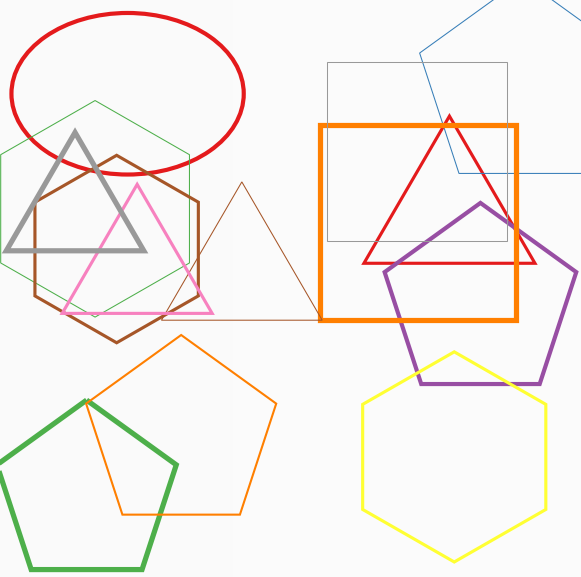[{"shape": "triangle", "thickness": 1.5, "radius": 0.85, "center": [0.773, 0.628]}, {"shape": "oval", "thickness": 2, "radius": 1.0, "center": [0.22, 0.837]}, {"shape": "pentagon", "thickness": 0.5, "radius": 0.93, "center": [0.899, 0.85]}, {"shape": "hexagon", "thickness": 0.5, "radius": 0.94, "center": [0.164, 0.638]}, {"shape": "pentagon", "thickness": 2.5, "radius": 0.81, "center": [0.149, 0.144]}, {"shape": "pentagon", "thickness": 2, "radius": 0.87, "center": [0.827, 0.474]}, {"shape": "square", "thickness": 2.5, "radius": 0.84, "center": [0.719, 0.613]}, {"shape": "pentagon", "thickness": 1, "radius": 0.86, "center": [0.312, 0.247]}, {"shape": "hexagon", "thickness": 1.5, "radius": 0.91, "center": [0.781, 0.208]}, {"shape": "hexagon", "thickness": 1.5, "radius": 0.81, "center": [0.201, 0.568]}, {"shape": "triangle", "thickness": 0.5, "radius": 0.8, "center": [0.416, 0.525]}, {"shape": "triangle", "thickness": 1.5, "radius": 0.74, "center": [0.236, 0.531]}, {"shape": "triangle", "thickness": 2.5, "radius": 0.68, "center": [0.129, 0.633]}, {"shape": "square", "thickness": 0.5, "radius": 0.78, "center": [0.717, 0.737]}]